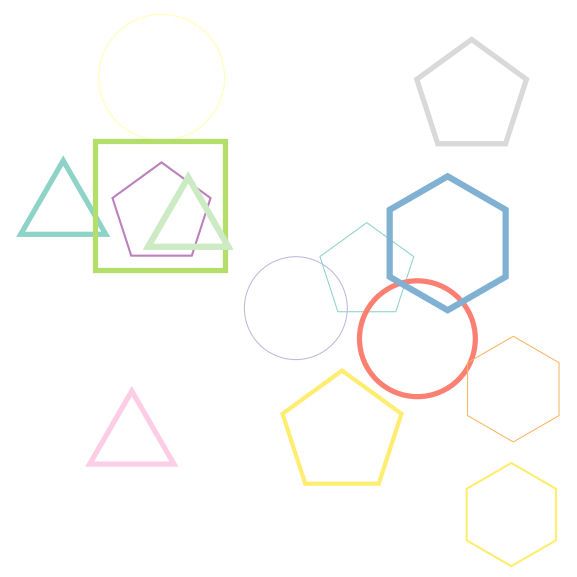[{"shape": "triangle", "thickness": 2.5, "radius": 0.43, "center": [0.109, 0.636]}, {"shape": "pentagon", "thickness": 0.5, "radius": 0.43, "center": [0.635, 0.528]}, {"shape": "circle", "thickness": 0.5, "radius": 0.55, "center": [0.28, 0.865]}, {"shape": "circle", "thickness": 0.5, "radius": 0.45, "center": [0.512, 0.466]}, {"shape": "circle", "thickness": 2.5, "radius": 0.5, "center": [0.723, 0.413]}, {"shape": "hexagon", "thickness": 3, "radius": 0.58, "center": [0.775, 0.578]}, {"shape": "hexagon", "thickness": 0.5, "radius": 0.46, "center": [0.889, 0.325]}, {"shape": "square", "thickness": 2.5, "radius": 0.56, "center": [0.277, 0.644]}, {"shape": "triangle", "thickness": 2.5, "radius": 0.42, "center": [0.228, 0.238]}, {"shape": "pentagon", "thickness": 2.5, "radius": 0.5, "center": [0.817, 0.831]}, {"shape": "pentagon", "thickness": 1, "radius": 0.45, "center": [0.28, 0.629]}, {"shape": "triangle", "thickness": 3, "radius": 0.4, "center": [0.326, 0.612]}, {"shape": "pentagon", "thickness": 2, "radius": 0.54, "center": [0.592, 0.249]}, {"shape": "hexagon", "thickness": 1, "radius": 0.45, "center": [0.885, 0.108]}]